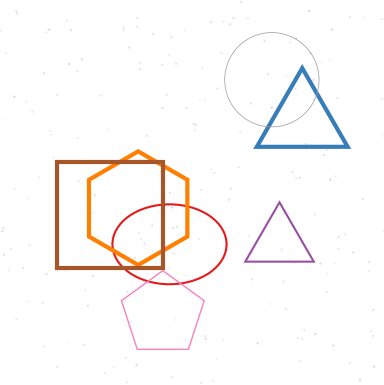[{"shape": "oval", "thickness": 1.5, "radius": 0.74, "center": [0.44, 0.365]}, {"shape": "triangle", "thickness": 3, "radius": 0.68, "center": [0.785, 0.687]}, {"shape": "triangle", "thickness": 1.5, "radius": 0.51, "center": [0.726, 0.372]}, {"shape": "hexagon", "thickness": 3, "radius": 0.74, "center": [0.359, 0.459]}, {"shape": "square", "thickness": 3, "radius": 0.69, "center": [0.286, 0.441]}, {"shape": "pentagon", "thickness": 1, "radius": 0.56, "center": [0.423, 0.184]}, {"shape": "circle", "thickness": 0.5, "radius": 0.61, "center": [0.706, 0.793]}]